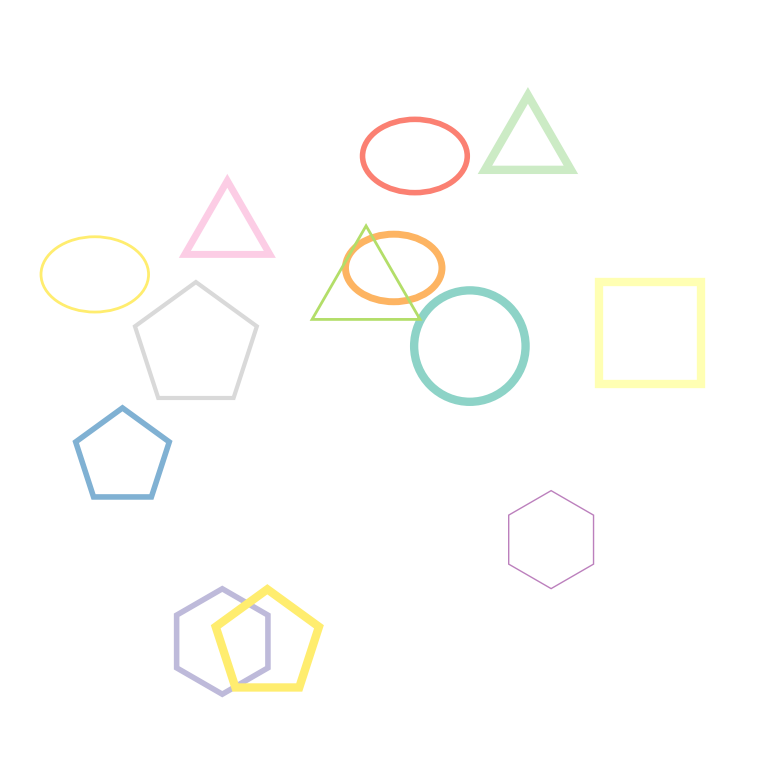[{"shape": "circle", "thickness": 3, "radius": 0.36, "center": [0.61, 0.551]}, {"shape": "square", "thickness": 3, "radius": 0.33, "center": [0.844, 0.567]}, {"shape": "hexagon", "thickness": 2, "radius": 0.34, "center": [0.289, 0.167]}, {"shape": "oval", "thickness": 2, "radius": 0.34, "center": [0.539, 0.797]}, {"shape": "pentagon", "thickness": 2, "radius": 0.32, "center": [0.159, 0.406]}, {"shape": "oval", "thickness": 2.5, "radius": 0.31, "center": [0.511, 0.652]}, {"shape": "triangle", "thickness": 1, "radius": 0.4, "center": [0.475, 0.626]}, {"shape": "triangle", "thickness": 2.5, "radius": 0.32, "center": [0.295, 0.701]}, {"shape": "pentagon", "thickness": 1.5, "radius": 0.42, "center": [0.254, 0.55]}, {"shape": "hexagon", "thickness": 0.5, "radius": 0.32, "center": [0.716, 0.299]}, {"shape": "triangle", "thickness": 3, "radius": 0.32, "center": [0.686, 0.812]}, {"shape": "pentagon", "thickness": 3, "radius": 0.35, "center": [0.347, 0.164]}, {"shape": "oval", "thickness": 1, "radius": 0.35, "center": [0.123, 0.644]}]